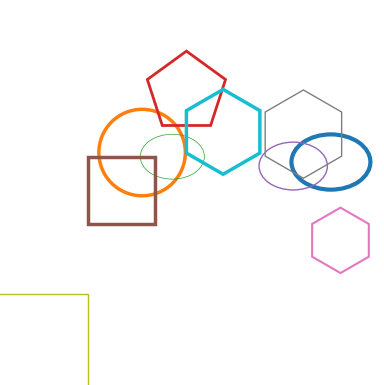[{"shape": "oval", "thickness": 3, "radius": 0.51, "center": [0.86, 0.579]}, {"shape": "circle", "thickness": 2.5, "radius": 0.56, "center": [0.369, 0.604]}, {"shape": "oval", "thickness": 0.5, "radius": 0.42, "center": [0.448, 0.593]}, {"shape": "pentagon", "thickness": 2, "radius": 0.53, "center": [0.484, 0.76]}, {"shape": "oval", "thickness": 1, "radius": 0.44, "center": [0.762, 0.569]}, {"shape": "square", "thickness": 2.5, "radius": 0.44, "center": [0.315, 0.504]}, {"shape": "hexagon", "thickness": 1.5, "radius": 0.42, "center": [0.884, 0.376]}, {"shape": "hexagon", "thickness": 1, "radius": 0.57, "center": [0.788, 0.652]}, {"shape": "square", "thickness": 1, "radius": 0.6, "center": [0.109, 0.117]}, {"shape": "hexagon", "thickness": 2.5, "radius": 0.55, "center": [0.58, 0.658]}]